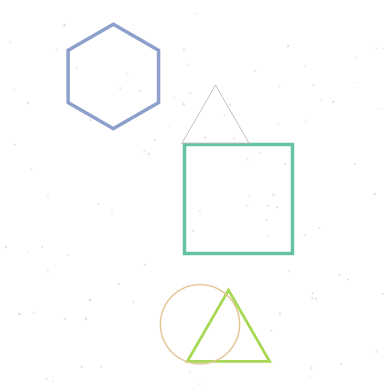[{"shape": "square", "thickness": 2.5, "radius": 0.7, "center": [0.618, 0.485]}, {"shape": "hexagon", "thickness": 2.5, "radius": 0.68, "center": [0.294, 0.801]}, {"shape": "triangle", "thickness": 2, "radius": 0.62, "center": [0.593, 0.123]}, {"shape": "circle", "thickness": 1, "radius": 0.51, "center": [0.52, 0.158]}, {"shape": "triangle", "thickness": 0.5, "radius": 0.51, "center": [0.56, 0.678]}]